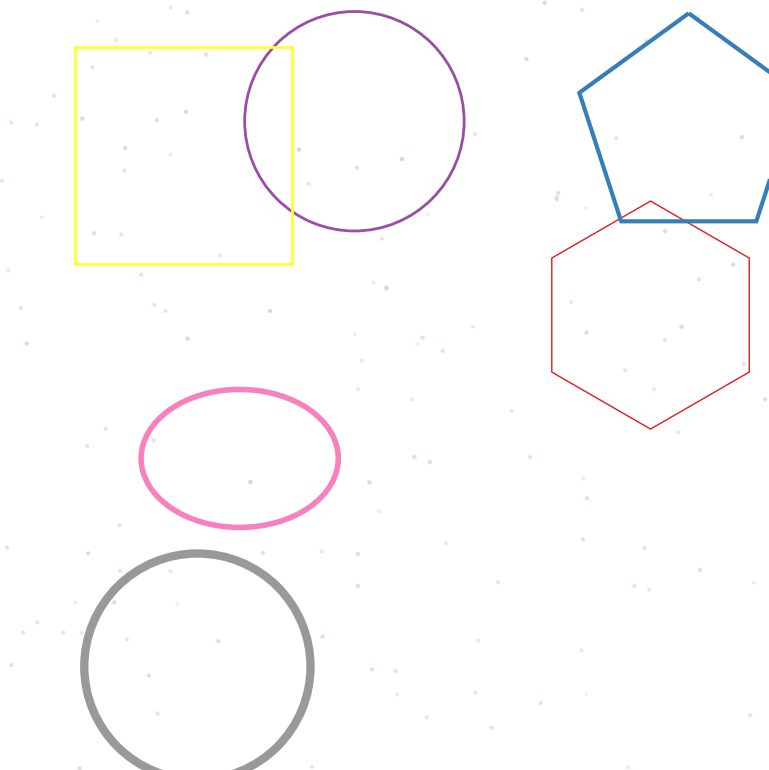[{"shape": "hexagon", "thickness": 0.5, "radius": 0.74, "center": [0.845, 0.591]}, {"shape": "pentagon", "thickness": 1.5, "radius": 0.75, "center": [0.894, 0.833]}, {"shape": "circle", "thickness": 1, "radius": 0.71, "center": [0.46, 0.843]}, {"shape": "square", "thickness": 1, "radius": 0.7, "center": [0.238, 0.798]}, {"shape": "oval", "thickness": 2, "radius": 0.64, "center": [0.311, 0.405]}, {"shape": "circle", "thickness": 3, "radius": 0.73, "center": [0.256, 0.134]}]